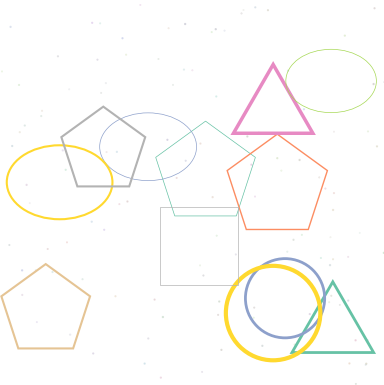[{"shape": "pentagon", "thickness": 0.5, "radius": 0.68, "center": [0.534, 0.549]}, {"shape": "triangle", "thickness": 2, "radius": 0.61, "center": [0.864, 0.146]}, {"shape": "pentagon", "thickness": 1, "radius": 0.68, "center": [0.72, 0.515]}, {"shape": "oval", "thickness": 0.5, "radius": 0.63, "center": [0.385, 0.619]}, {"shape": "circle", "thickness": 2, "radius": 0.51, "center": [0.74, 0.225]}, {"shape": "triangle", "thickness": 2.5, "radius": 0.6, "center": [0.71, 0.713]}, {"shape": "oval", "thickness": 0.5, "radius": 0.59, "center": [0.86, 0.79]}, {"shape": "oval", "thickness": 1.5, "radius": 0.69, "center": [0.155, 0.527]}, {"shape": "circle", "thickness": 3, "radius": 0.61, "center": [0.709, 0.187]}, {"shape": "pentagon", "thickness": 1.5, "radius": 0.61, "center": [0.119, 0.193]}, {"shape": "pentagon", "thickness": 1.5, "radius": 0.57, "center": [0.268, 0.608]}, {"shape": "square", "thickness": 0.5, "radius": 0.51, "center": [0.516, 0.362]}]